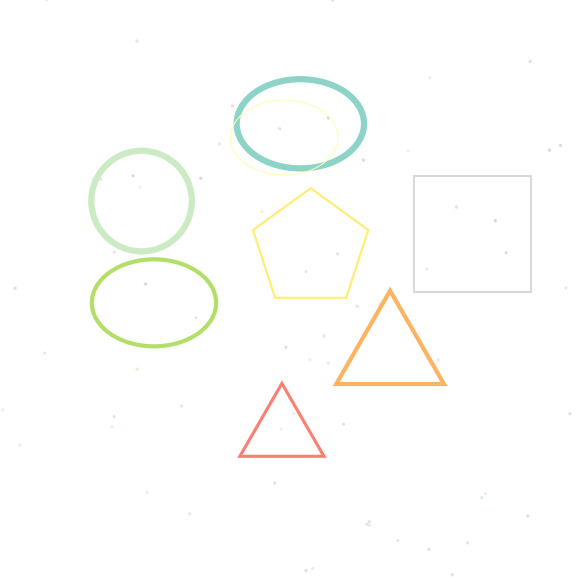[{"shape": "oval", "thickness": 3, "radius": 0.55, "center": [0.52, 0.785]}, {"shape": "oval", "thickness": 0.5, "radius": 0.46, "center": [0.492, 0.761]}, {"shape": "triangle", "thickness": 1.5, "radius": 0.42, "center": [0.488, 0.251]}, {"shape": "triangle", "thickness": 2, "radius": 0.54, "center": [0.676, 0.388]}, {"shape": "oval", "thickness": 2, "radius": 0.54, "center": [0.267, 0.475]}, {"shape": "square", "thickness": 1, "radius": 0.5, "center": [0.818, 0.594]}, {"shape": "circle", "thickness": 3, "radius": 0.44, "center": [0.245, 0.651]}, {"shape": "pentagon", "thickness": 1, "radius": 0.52, "center": [0.538, 0.568]}]